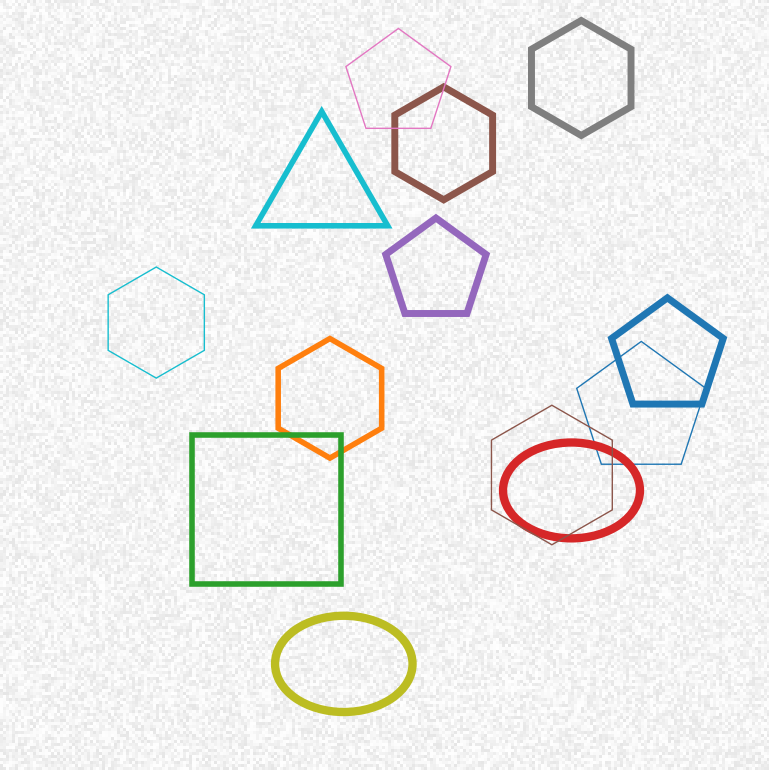[{"shape": "pentagon", "thickness": 2.5, "radius": 0.38, "center": [0.867, 0.537]}, {"shape": "pentagon", "thickness": 0.5, "radius": 0.44, "center": [0.833, 0.468]}, {"shape": "hexagon", "thickness": 2, "radius": 0.39, "center": [0.428, 0.483]}, {"shape": "square", "thickness": 2, "radius": 0.48, "center": [0.346, 0.339]}, {"shape": "oval", "thickness": 3, "radius": 0.44, "center": [0.742, 0.363]}, {"shape": "pentagon", "thickness": 2.5, "radius": 0.34, "center": [0.566, 0.648]}, {"shape": "hexagon", "thickness": 2.5, "radius": 0.37, "center": [0.576, 0.814]}, {"shape": "hexagon", "thickness": 0.5, "radius": 0.45, "center": [0.717, 0.383]}, {"shape": "pentagon", "thickness": 0.5, "radius": 0.36, "center": [0.517, 0.891]}, {"shape": "hexagon", "thickness": 2.5, "radius": 0.37, "center": [0.755, 0.899]}, {"shape": "oval", "thickness": 3, "radius": 0.45, "center": [0.446, 0.138]}, {"shape": "hexagon", "thickness": 0.5, "radius": 0.36, "center": [0.203, 0.581]}, {"shape": "triangle", "thickness": 2, "radius": 0.49, "center": [0.418, 0.756]}]